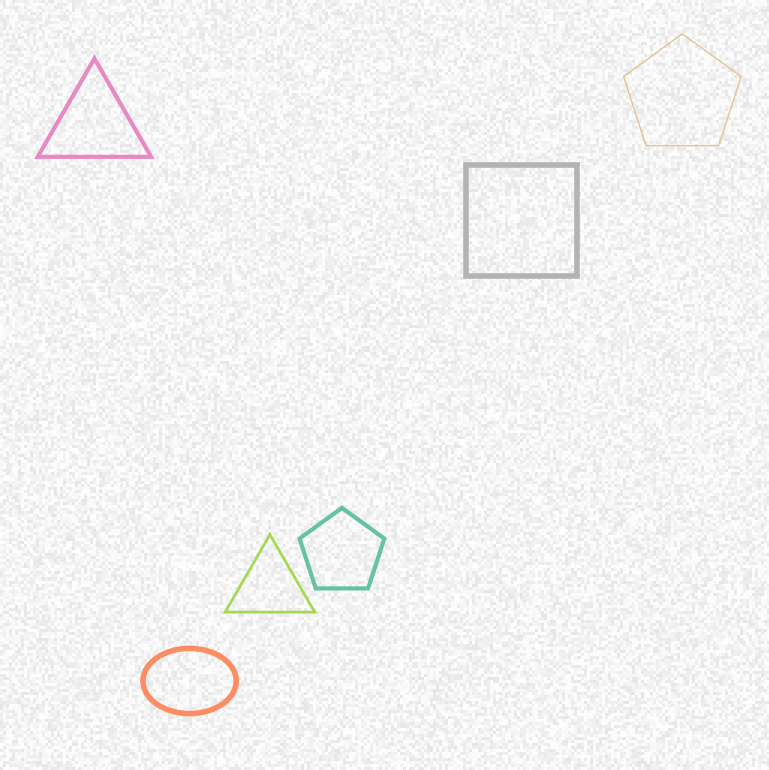[{"shape": "pentagon", "thickness": 1.5, "radius": 0.29, "center": [0.444, 0.283]}, {"shape": "oval", "thickness": 2, "radius": 0.3, "center": [0.246, 0.116]}, {"shape": "triangle", "thickness": 1.5, "radius": 0.43, "center": [0.123, 0.839]}, {"shape": "triangle", "thickness": 1, "radius": 0.34, "center": [0.351, 0.239]}, {"shape": "pentagon", "thickness": 0.5, "radius": 0.4, "center": [0.886, 0.876]}, {"shape": "square", "thickness": 2, "radius": 0.36, "center": [0.678, 0.713]}]